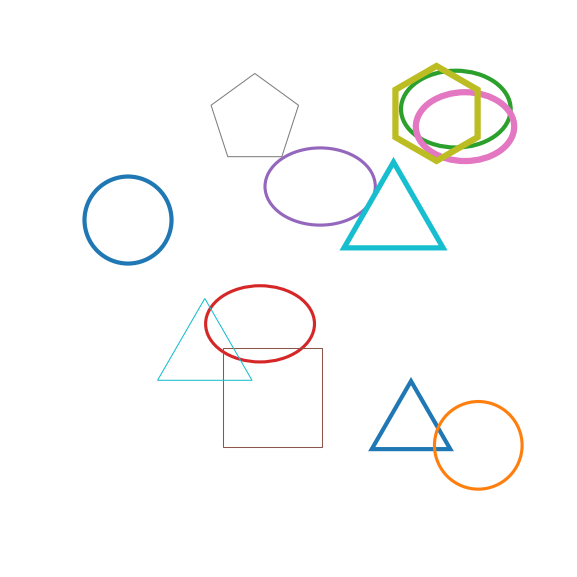[{"shape": "circle", "thickness": 2, "radius": 0.38, "center": [0.222, 0.618]}, {"shape": "triangle", "thickness": 2, "radius": 0.39, "center": [0.712, 0.261]}, {"shape": "circle", "thickness": 1.5, "radius": 0.38, "center": [0.828, 0.228]}, {"shape": "oval", "thickness": 2, "radius": 0.47, "center": [0.789, 0.81]}, {"shape": "oval", "thickness": 1.5, "radius": 0.47, "center": [0.45, 0.438]}, {"shape": "oval", "thickness": 1.5, "radius": 0.48, "center": [0.554, 0.676]}, {"shape": "square", "thickness": 0.5, "radius": 0.43, "center": [0.472, 0.311]}, {"shape": "oval", "thickness": 3, "radius": 0.43, "center": [0.805, 0.78]}, {"shape": "pentagon", "thickness": 0.5, "radius": 0.4, "center": [0.441, 0.792]}, {"shape": "hexagon", "thickness": 3, "radius": 0.41, "center": [0.756, 0.803]}, {"shape": "triangle", "thickness": 2.5, "radius": 0.5, "center": [0.681, 0.619]}, {"shape": "triangle", "thickness": 0.5, "radius": 0.47, "center": [0.355, 0.388]}]